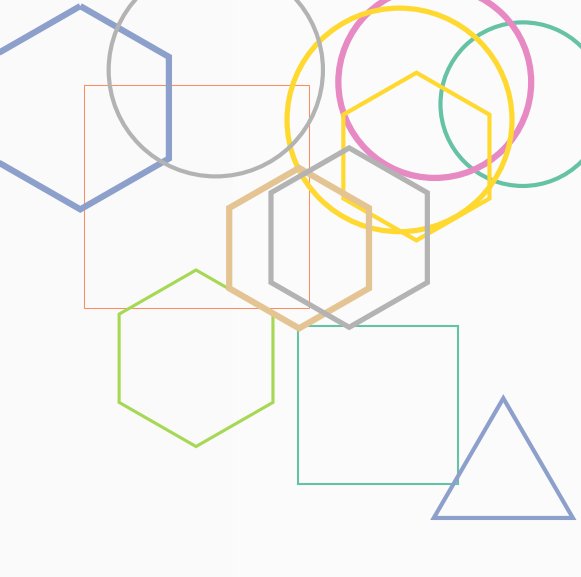[{"shape": "circle", "thickness": 2, "radius": 0.71, "center": [0.899, 0.819]}, {"shape": "square", "thickness": 1, "radius": 0.68, "center": [0.65, 0.298]}, {"shape": "square", "thickness": 0.5, "radius": 0.97, "center": [0.338, 0.658]}, {"shape": "triangle", "thickness": 2, "radius": 0.69, "center": [0.866, 0.171]}, {"shape": "hexagon", "thickness": 3, "radius": 0.88, "center": [0.138, 0.813]}, {"shape": "circle", "thickness": 3, "radius": 0.83, "center": [0.748, 0.857]}, {"shape": "hexagon", "thickness": 1.5, "radius": 0.76, "center": [0.337, 0.379]}, {"shape": "circle", "thickness": 2.5, "radius": 0.97, "center": [0.687, 0.792]}, {"shape": "hexagon", "thickness": 2, "radius": 0.73, "center": [0.716, 0.728]}, {"shape": "hexagon", "thickness": 3, "radius": 0.69, "center": [0.515, 0.569]}, {"shape": "hexagon", "thickness": 2.5, "radius": 0.78, "center": [0.601, 0.588]}, {"shape": "circle", "thickness": 2, "radius": 0.92, "center": [0.371, 0.878]}]